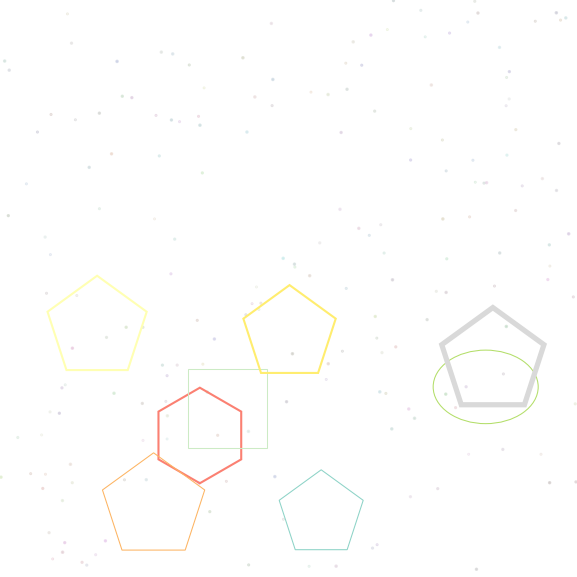[{"shape": "pentagon", "thickness": 0.5, "radius": 0.38, "center": [0.556, 0.109]}, {"shape": "pentagon", "thickness": 1, "radius": 0.45, "center": [0.168, 0.431]}, {"shape": "hexagon", "thickness": 1, "radius": 0.41, "center": [0.346, 0.245]}, {"shape": "pentagon", "thickness": 0.5, "radius": 0.47, "center": [0.266, 0.122]}, {"shape": "oval", "thickness": 0.5, "radius": 0.45, "center": [0.841, 0.329]}, {"shape": "pentagon", "thickness": 2.5, "radius": 0.47, "center": [0.853, 0.374]}, {"shape": "square", "thickness": 0.5, "radius": 0.34, "center": [0.394, 0.292]}, {"shape": "pentagon", "thickness": 1, "radius": 0.42, "center": [0.501, 0.421]}]